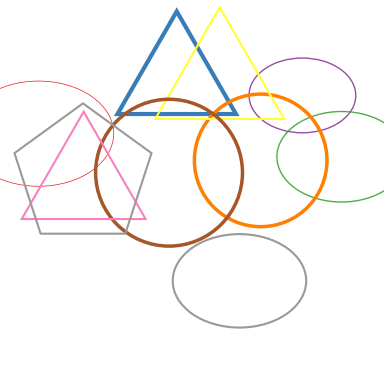[{"shape": "oval", "thickness": 0.5, "radius": 0.98, "center": [0.1, 0.653]}, {"shape": "triangle", "thickness": 3, "radius": 0.89, "center": [0.459, 0.793]}, {"shape": "oval", "thickness": 1, "radius": 0.84, "center": [0.887, 0.593]}, {"shape": "oval", "thickness": 1, "radius": 0.69, "center": [0.785, 0.752]}, {"shape": "circle", "thickness": 2.5, "radius": 0.86, "center": [0.677, 0.583]}, {"shape": "triangle", "thickness": 1.5, "radius": 0.97, "center": [0.571, 0.788]}, {"shape": "circle", "thickness": 2.5, "radius": 0.95, "center": [0.439, 0.551]}, {"shape": "triangle", "thickness": 1.5, "radius": 0.93, "center": [0.217, 0.524]}, {"shape": "oval", "thickness": 1.5, "radius": 0.87, "center": [0.622, 0.271]}, {"shape": "pentagon", "thickness": 1.5, "radius": 0.94, "center": [0.216, 0.544]}]